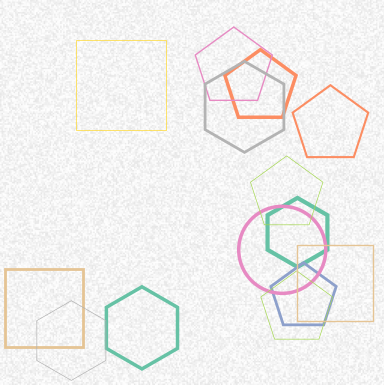[{"shape": "hexagon", "thickness": 3, "radius": 0.45, "center": [0.773, 0.396]}, {"shape": "hexagon", "thickness": 2.5, "radius": 0.53, "center": [0.369, 0.148]}, {"shape": "pentagon", "thickness": 1.5, "radius": 0.52, "center": [0.858, 0.675]}, {"shape": "pentagon", "thickness": 2.5, "radius": 0.49, "center": [0.676, 0.774]}, {"shape": "pentagon", "thickness": 2, "radius": 0.45, "center": [0.788, 0.228]}, {"shape": "circle", "thickness": 2.5, "radius": 0.57, "center": [0.733, 0.351]}, {"shape": "pentagon", "thickness": 1, "radius": 0.53, "center": [0.607, 0.825]}, {"shape": "pentagon", "thickness": 0.5, "radius": 0.49, "center": [0.745, 0.496]}, {"shape": "pentagon", "thickness": 0.5, "radius": 0.49, "center": [0.771, 0.198]}, {"shape": "square", "thickness": 0.5, "radius": 0.58, "center": [0.315, 0.779]}, {"shape": "square", "thickness": 1, "radius": 0.49, "center": [0.871, 0.265]}, {"shape": "square", "thickness": 2, "radius": 0.51, "center": [0.115, 0.2]}, {"shape": "hexagon", "thickness": 2, "radius": 0.59, "center": [0.635, 0.722]}, {"shape": "hexagon", "thickness": 0.5, "radius": 0.52, "center": [0.185, 0.115]}]